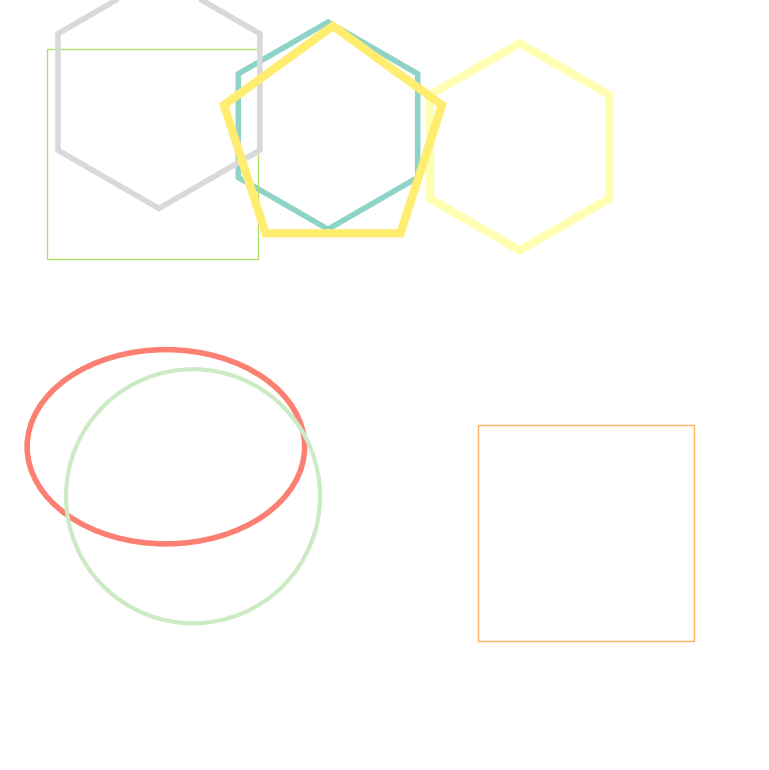[{"shape": "hexagon", "thickness": 2, "radius": 0.67, "center": [0.426, 0.837]}, {"shape": "hexagon", "thickness": 3, "radius": 0.67, "center": [0.675, 0.809]}, {"shape": "oval", "thickness": 2, "radius": 0.9, "center": [0.215, 0.42]}, {"shape": "square", "thickness": 0.5, "radius": 0.7, "center": [0.761, 0.308]}, {"shape": "square", "thickness": 0.5, "radius": 0.68, "center": [0.198, 0.8]}, {"shape": "hexagon", "thickness": 2, "radius": 0.76, "center": [0.206, 0.881]}, {"shape": "circle", "thickness": 1.5, "radius": 0.82, "center": [0.251, 0.355]}, {"shape": "pentagon", "thickness": 3, "radius": 0.74, "center": [0.432, 0.817]}]